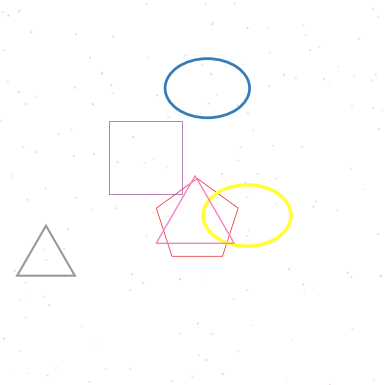[{"shape": "pentagon", "thickness": 0.5, "radius": 0.56, "center": [0.512, 0.425]}, {"shape": "oval", "thickness": 2, "radius": 0.55, "center": [0.539, 0.771]}, {"shape": "square", "thickness": 0.5, "radius": 0.47, "center": [0.378, 0.59]}, {"shape": "oval", "thickness": 2.5, "radius": 0.57, "center": [0.642, 0.44]}, {"shape": "triangle", "thickness": 1, "radius": 0.59, "center": [0.507, 0.426]}, {"shape": "triangle", "thickness": 1.5, "radius": 0.43, "center": [0.119, 0.327]}]